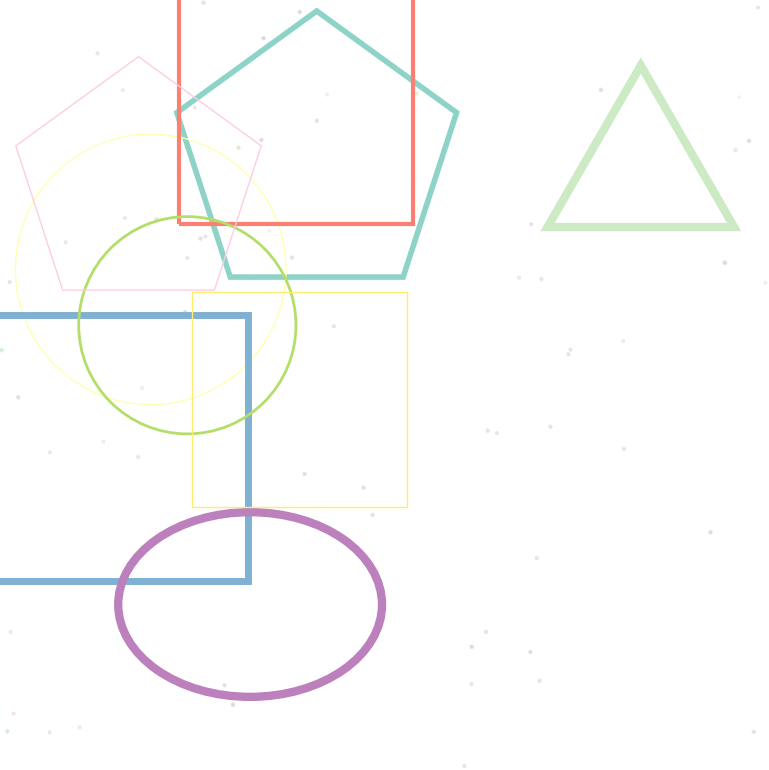[{"shape": "pentagon", "thickness": 2, "radius": 0.96, "center": [0.411, 0.795]}, {"shape": "circle", "thickness": 0.5, "radius": 0.88, "center": [0.196, 0.65]}, {"shape": "square", "thickness": 1.5, "radius": 0.76, "center": [0.385, 0.86]}, {"shape": "square", "thickness": 2.5, "radius": 0.87, "center": [0.149, 0.418]}, {"shape": "circle", "thickness": 1, "radius": 0.71, "center": [0.243, 0.578]}, {"shape": "pentagon", "thickness": 0.5, "radius": 0.84, "center": [0.18, 0.759]}, {"shape": "oval", "thickness": 3, "radius": 0.86, "center": [0.325, 0.215]}, {"shape": "triangle", "thickness": 3, "radius": 0.7, "center": [0.832, 0.775]}, {"shape": "square", "thickness": 0.5, "radius": 0.7, "center": [0.389, 0.481]}]